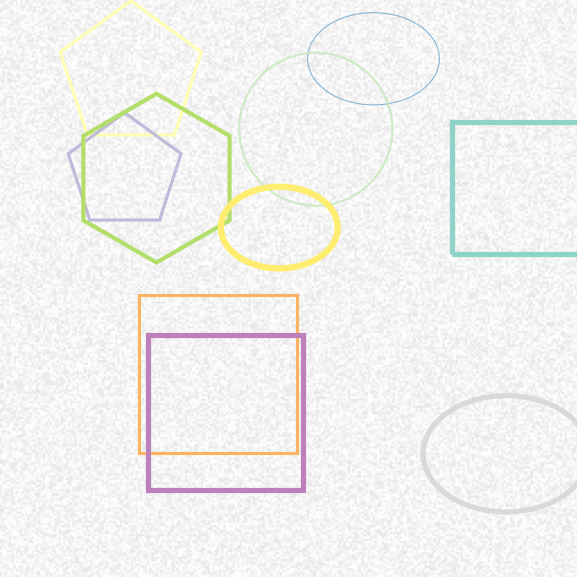[{"shape": "square", "thickness": 2.5, "radius": 0.57, "center": [0.896, 0.674]}, {"shape": "pentagon", "thickness": 1.5, "radius": 0.64, "center": [0.227, 0.869]}, {"shape": "pentagon", "thickness": 1.5, "radius": 0.51, "center": [0.216, 0.701]}, {"shape": "oval", "thickness": 0.5, "radius": 0.57, "center": [0.647, 0.897]}, {"shape": "square", "thickness": 1.5, "radius": 0.68, "center": [0.378, 0.351]}, {"shape": "hexagon", "thickness": 2, "radius": 0.73, "center": [0.271, 0.691]}, {"shape": "oval", "thickness": 2.5, "radius": 0.72, "center": [0.876, 0.213]}, {"shape": "square", "thickness": 2.5, "radius": 0.67, "center": [0.391, 0.285]}, {"shape": "circle", "thickness": 1, "radius": 0.66, "center": [0.547, 0.775]}, {"shape": "oval", "thickness": 3, "radius": 0.51, "center": [0.484, 0.605]}]